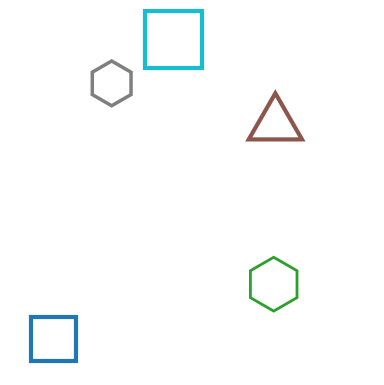[{"shape": "square", "thickness": 3, "radius": 0.29, "center": [0.139, 0.119]}, {"shape": "hexagon", "thickness": 2, "radius": 0.35, "center": [0.711, 0.262]}, {"shape": "triangle", "thickness": 3, "radius": 0.4, "center": [0.715, 0.678]}, {"shape": "hexagon", "thickness": 2.5, "radius": 0.29, "center": [0.29, 0.783]}, {"shape": "square", "thickness": 3, "radius": 0.37, "center": [0.451, 0.897]}]